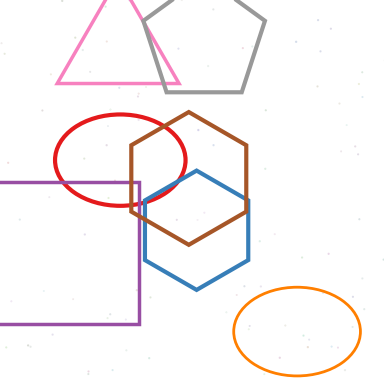[{"shape": "oval", "thickness": 3, "radius": 0.85, "center": [0.312, 0.584]}, {"shape": "hexagon", "thickness": 3, "radius": 0.77, "center": [0.511, 0.402]}, {"shape": "square", "thickness": 2.5, "radius": 0.92, "center": [0.175, 0.342]}, {"shape": "oval", "thickness": 2, "radius": 0.82, "center": [0.772, 0.139]}, {"shape": "hexagon", "thickness": 3, "radius": 0.86, "center": [0.49, 0.537]}, {"shape": "triangle", "thickness": 2.5, "radius": 0.91, "center": [0.307, 0.874]}, {"shape": "pentagon", "thickness": 3, "radius": 0.83, "center": [0.53, 0.895]}]